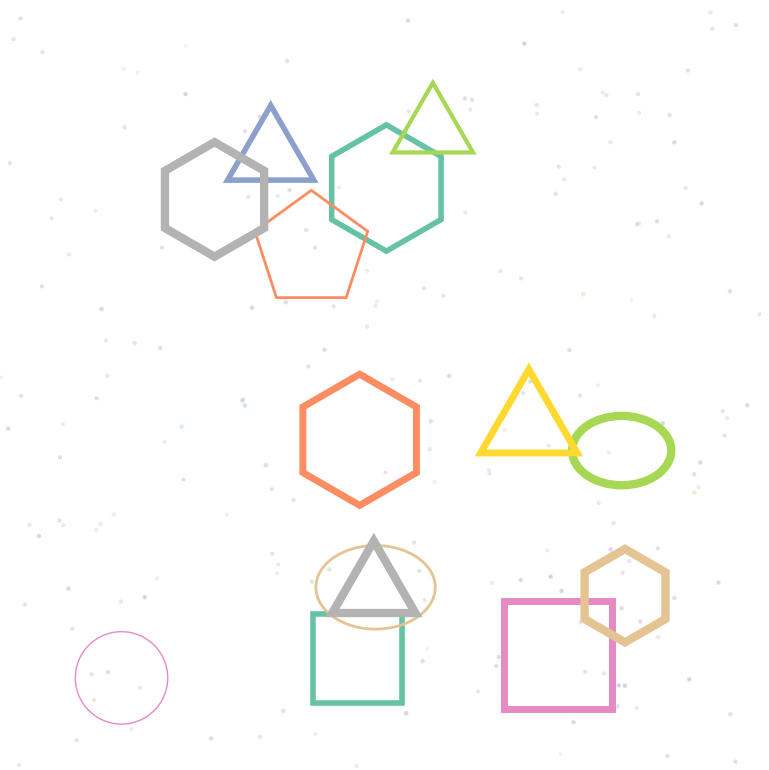[{"shape": "square", "thickness": 2, "radius": 0.29, "center": [0.464, 0.145]}, {"shape": "hexagon", "thickness": 2, "radius": 0.41, "center": [0.502, 0.756]}, {"shape": "hexagon", "thickness": 2.5, "radius": 0.43, "center": [0.467, 0.429]}, {"shape": "pentagon", "thickness": 1, "radius": 0.39, "center": [0.404, 0.676]}, {"shape": "triangle", "thickness": 2, "radius": 0.32, "center": [0.352, 0.798]}, {"shape": "circle", "thickness": 0.5, "radius": 0.3, "center": [0.158, 0.12]}, {"shape": "square", "thickness": 2.5, "radius": 0.35, "center": [0.725, 0.149]}, {"shape": "oval", "thickness": 3, "radius": 0.32, "center": [0.807, 0.415]}, {"shape": "triangle", "thickness": 1.5, "radius": 0.3, "center": [0.562, 0.832]}, {"shape": "triangle", "thickness": 2.5, "radius": 0.36, "center": [0.687, 0.448]}, {"shape": "hexagon", "thickness": 3, "radius": 0.3, "center": [0.812, 0.226]}, {"shape": "oval", "thickness": 1, "radius": 0.39, "center": [0.488, 0.237]}, {"shape": "hexagon", "thickness": 3, "radius": 0.37, "center": [0.279, 0.741]}, {"shape": "triangle", "thickness": 3, "radius": 0.31, "center": [0.485, 0.235]}]